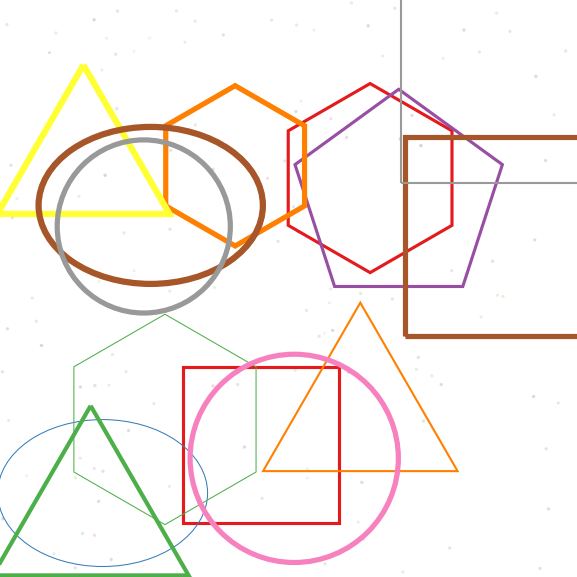[{"shape": "square", "thickness": 1.5, "radius": 0.68, "center": [0.453, 0.229]}, {"shape": "hexagon", "thickness": 1.5, "radius": 0.82, "center": [0.641, 0.691]}, {"shape": "oval", "thickness": 0.5, "radius": 0.91, "center": [0.178, 0.145]}, {"shape": "hexagon", "thickness": 0.5, "radius": 0.91, "center": [0.286, 0.273]}, {"shape": "triangle", "thickness": 2, "radius": 0.98, "center": [0.157, 0.101]}, {"shape": "pentagon", "thickness": 1.5, "radius": 0.94, "center": [0.69, 0.656]}, {"shape": "hexagon", "thickness": 2.5, "radius": 0.69, "center": [0.407, 0.712]}, {"shape": "triangle", "thickness": 1, "radius": 0.97, "center": [0.624, 0.281]}, {"shape": "triangle", "thickness": 3, "radius": 0.86, "center": [0.144, 0.715]}, {"shape": "oval", "thickness": 3, "radius": 0.97, "center": [0.261, 0.643]}, {"shape": "square", "thickness": 2.5, "radius": 0.86, "center": [0.874, 0.589]}, {"shape": "circle", "thickness": 2.5, "radius": 0.9, "center": [0.509, 0.205]}, {"shape": "square", "thickness": 1, "radius": 0.81, "center": [0.856, 0.844]}, {"shape": "circle", "thickness": 2.5, "radius": 0.75, "center": [0.249, 0.607]}]